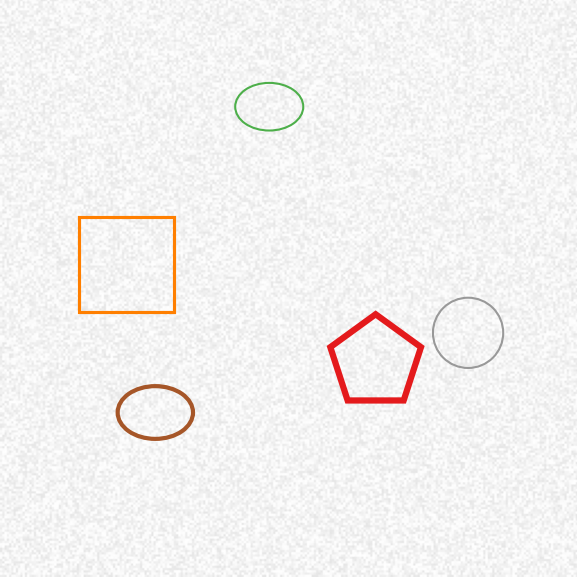[{"shape": "pentagon", "thickness": 3, "radius": 0.41, "center": [0.65, 0.372]}, {"shape": "oval", "thickness": 1, "radius": 0.29, "center": [0.466, 0.814]}, {"shape": "square", "thickness": 1.5, "radius": 0.41, "center": [0.219, 0.542]}, {"shape": "oval", "thickness": 2, "radius": 0.33, "center": [0.269, 0.285]}, {"shape": "circle", "thickness": 1, "radius": 0.3, "center": [0.811, 0.423]}]